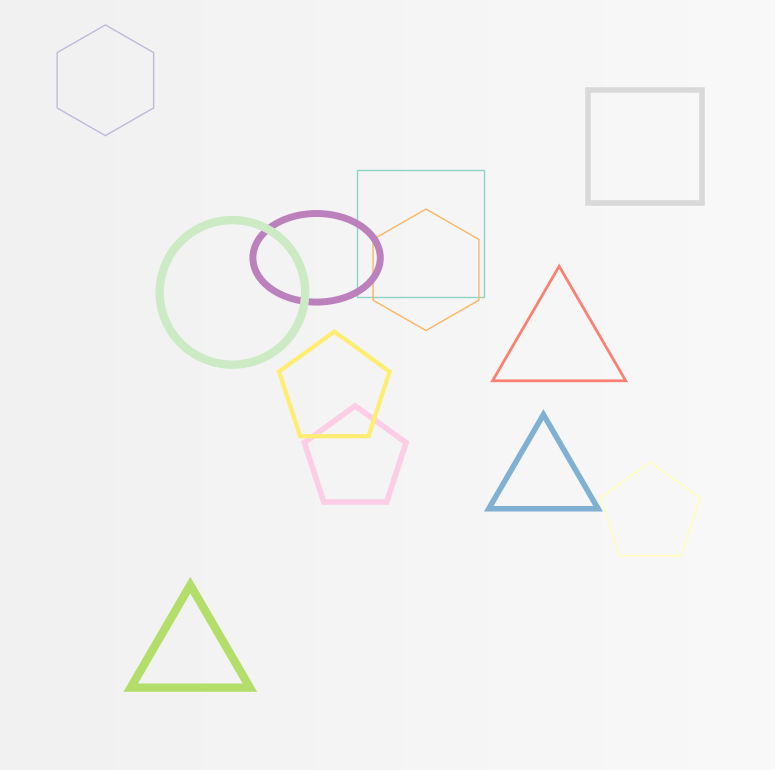[{"shape": "square", "thickness": 0.5, "radius": 0.41, "center": [0.542, 0.696]}, {"shape": "pentagon", "thickness": 0.5, "radius": 0.34, "center": [0.839, 0.333]}, {"shape": "hexagon", "thickness": 0.5, "radius": 0.36, "center": [0.136, 0.896]}, {"shape": "triangle", "thickness": 1, "radius": 0.5, "center": [0.721, 0.555]}, {"shape": "triangle", "thickness": 2, "radius": 0.41, "center": [0.701, 0.38]}, {"shape": "hexagon", "thickness": 0.5, "radius": 0.39, "center": [0.55, 0.65]}, {"shape": "triangle", "thickness": 3, "radius": 0.44, "center": [0.246, 0.151]}, {"shape": "pentagon", "thickness": 2, "radius": 0.35, "center": [0.458, 0.404]}, {"shape": "square", "thickness": 2, "radius": 0.37, "center": [0.832, 0.81]}, {"shape": "oval", "thickness": 2.5, "radius": 0.41, "center": [0.409, 0.665]}, {"shape": "circle", "thickness": 3, "radius": 0.47, "center": [0.3, 0.62]}, {"shape": "pentagon", "thickness": 1.5, "radius": 0.38, "center": [0.431, 0.494]}]